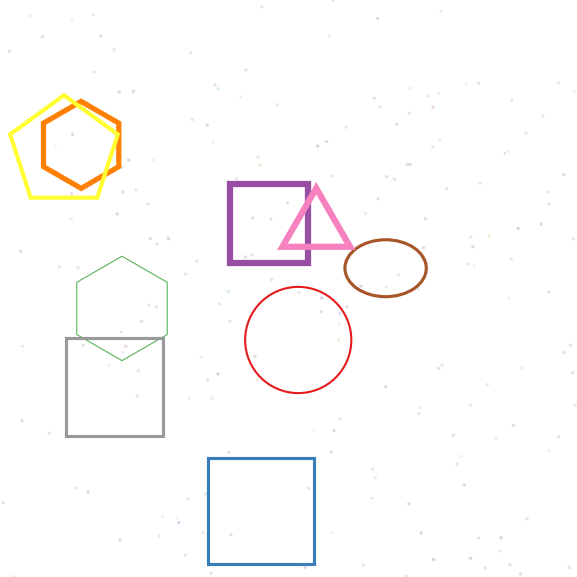[{"shape": "circle", "thickness": 1, "radius": 0.46, "center": [0.516, 0.41]}, {"shape": "square", "thickness": 1.5, "radius": 0.46, "center": [0.452, 0.114]}, {"shape": "hexagon", "thickness": 0.5, "radius": 0.45, "center": [0.211, 0.465]}, {"shape": "square", "thickness": 3, "radius": 0.34, "center": [0.466, 0.612]}, {"shape": "hexagon", "thickness": 2.5, "radius": 0.38, "center": [0.141, 0.748]}, {"shape": "pentagon", "thickness": 2, "radius": 0.49, "center": [0.111, 0.736]}, {"shape": "oval", "thickness": 1.5, "radius": 0.35, "center": [0.668, 0.535]}, {"shape": "triangle", "thickness": 3, "radius": 0.34, "center": [0.548, 0.606]}, {"shape": "square", "thickness": 1.5, "radius": 0.42, "center": [0.199, 0.329]}]